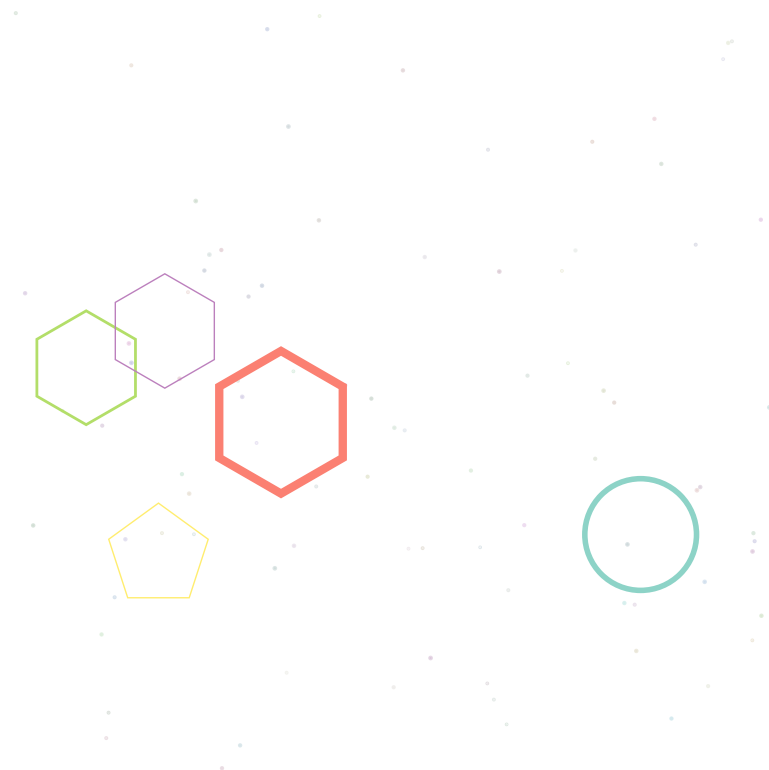[{"shape": "circle", "thickness": 2, "radius": 0.36, "center": [0.832, 0.306]}, {"shape": "hexagon", "thickness": 3, "radius": 0.46, "center": [0.365, 0.452]}, {"shape": "hexagon", "thickness": 1, "radius": 0.37, "center": [0.112, 0.522]}, {"shape": "hexagon", "thickness": 0.5, "radius": 0.37, "center": [0.214, 0.57]}, {"shape": "pentagon", "thickness": 0.5, "radius": 0.34, "center": [0.206, 0.279]}]